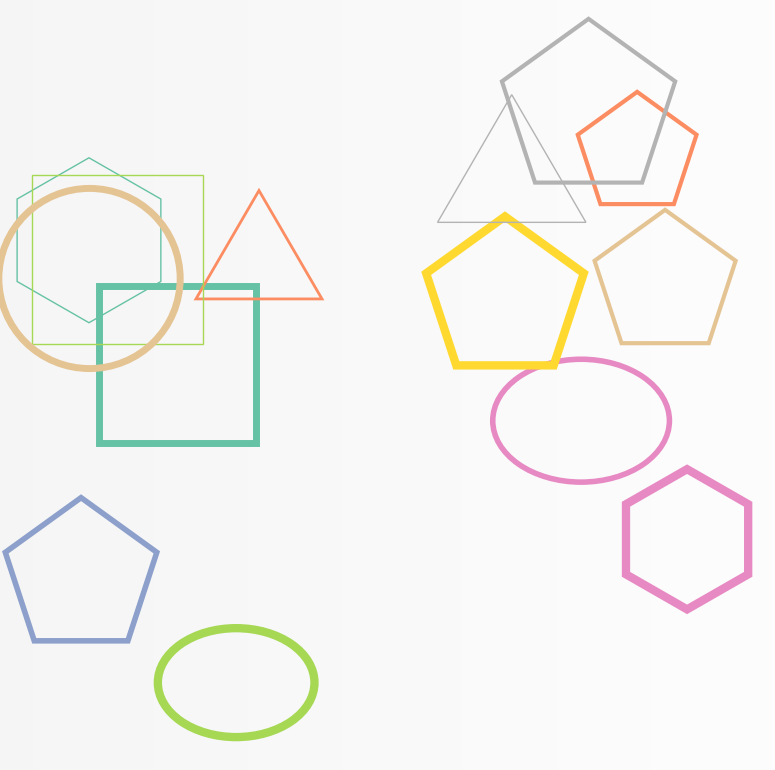[{"shape": "hexagon", "thickness": 0.5, "radius": 0.54, "center": [0.115, 0.688]}, {"shape": "square", "thickness": 2.5, "radius": 0.51, "center": [0.229, 0.527]}, {"shape": "triangle", "thickness": 1, "radius": 0.47, "center": [0.334, 0.659]}, {"shape": "pentagon", "thickness": 1.5, "radius": 0.4, "center": [0.822, 0.8]}, {"shape": "pentagon", "thickness": 2, "radius": 0.51, "center": [0.105, 0.251]}, {"shape": "hexagon", "thickness": 3, "radius": 0.46, "center": [0.887, 0.3]}, {"shape": "oval", "thickness": 2, "radius": 0.57, "center": [0.75, 0.454]}, {"shape": "oval", "thickness": 3, "radius": 0.51, "center": [0.305, 0.113]}, {"shape": "square", "thickness": 0.5, "radius": 0.55, "center": [0.152, 0.663]}, {"shape": "pentagon", "thickness": 3, "radius": 0.53, "center": [0.652, 0.612]}, {"shape": "pentagon", "thickness": 1.5, "radius": 0.48, "center": [0.858, 0.632]}, {"shape": "circle", "thickness": 2.5, "radius": 0.58, "center": [0.116, 0.638]}, {"shape": "pentagon", "thickness": 1.5, "radius": 0.59, "center": [0.759, 0.858]}, {"shape": "triangle", "thickness": 0.5, "radius": 0.55, "center": [0.66, 0.767]}]